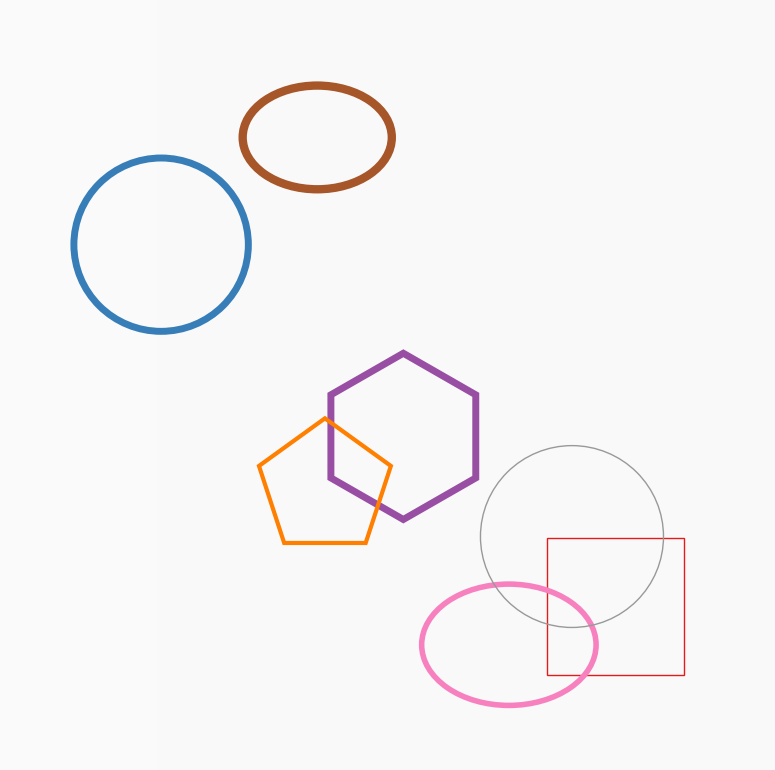[{"shape": "square", "thickness": 0.5, "radius": 0.44, "center": [0.794, 0.212]}, {"shape": "circle", "thickness": 2.5, "radius": 0.56, "center": [0.208, 0.682]}, {"shape": "hexagon", "thickness": 2.5, "radius": 0.54, "center": [0.52, 0.433]}, {"shape": "pentagon", "thickness": 1.5, "radius": 0.45, "center": [0.419, 0.367]}, {"shape": "oval", "thickness": 3, "radius": 0.48, "center": [0.409, 0.822]}, {"shape": "oval", "thickness": 2, "radius": 0.56, "center": [0.657, 0.163]}, {"shape": "circle", "thickness": 0.5, "radius": 0.59, "center": [0.738, 0.303]}]